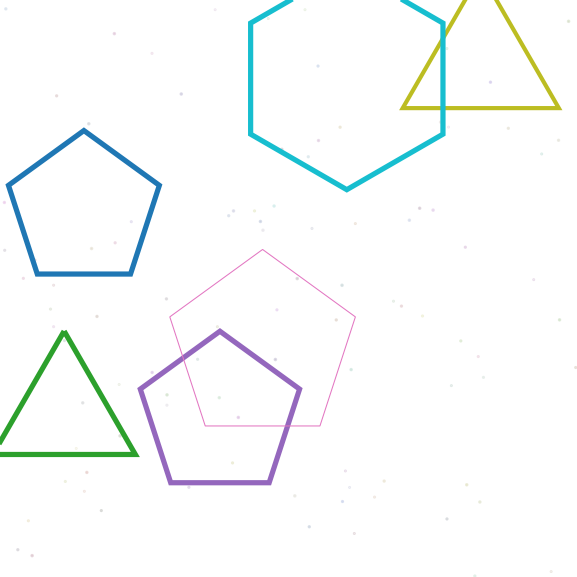[{"shape": "pentagon", "thickness": 2.5, "radius": 0.69, "center": [0.145, 0.636]}, {"shape": "triangle", "thickness": 2.5, "radius": 0.71, "center": [0.111, 0.283]}, {"shape": "pentagon", "thickness": 2.5, "radius": 0.73, "center": [0.381, 0.281]}, {"shape": "pentagon", "thickness": 0.5, "radius": 0.84, "center": [0.455, 0.398]}, {"shape": "triangle", "thickness": 2, "radius": 0.78, "center": [0.832, 0.89]}, {"shape": "hexagon", "thickness": 2.5, "radius": 0.96, "center": [0.601, 0.863]}]